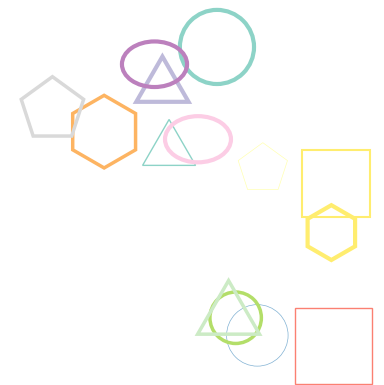[{"shape": "circle", "thickness": 3, "radius": 0.48, "center": [0.564, 0.878]}, {"shape": "triangle", "thickness": 1, "radius": 0.4, "center": [0.439, 0.61]}, {"shape": "pentagon", "thickness": 0.5, "radius": 0.34, "center": [0.683, 0.562]}, {"shape": "triangle", "thickness": 3, "radius": 0.39, "center": [0.422, 0.775]}, {"shape": "square", "thickness": 1, "radius": 0.5, "center": [0.867, 0.102]}, {"shape": "circle", "thickness": 0.5, "radius": 0.4, "center": [0.668, 0.129]}, {"shape": "hexagon", "thickness": 2.5, "radius": 0.47, "center": [0.27, 0.658]}, {"shape": "circle", "thickness": 2.5, "radius": 0.33, "center": [0.612, 0.175]}, {"shape": "oval", "thickness": 3, "radius": 0.43, "center": [0.514, 0.638]}, {"shape": "pentagon", "thickness": 2.5, "radius": 0.43, "center": [0.136, 0.716]}, {"shape": "oval", "thickness": 3, "radius": 0.42, "center": [0.401, 0.833]}, {"shape": "triangle", "thickness": 2.5, "radius": 0.46, "center": [0.594, 0.178]}, {"shape": "square", "thickness": 1.5, "radius": 0.44, "center": [0.873, 0.523]}, {"shape": "hexagon", "thickness": 3, "radius": 0.36, "center": [0.861, 0.396]}]